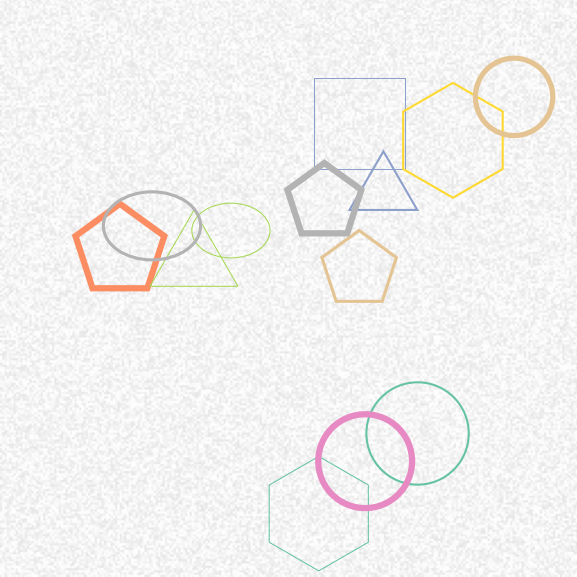[{"shape": "hexagon", "thickness": 0.5, "radius": 0.5, "center": [0.552, 0.11]}, {"shape": "circle", "thickness": 1, "radius": 0.44, "center": [0.723, 0.249]}, {"shape": "pentagon", "thickness": 3, "radius": 0.4, "center": [0.208, 0.565]}, {"shape": "triangle", "thickness": 1, "radius": 0.34, "center": [0.664, 0.669]}, {"shape": "square", "thickness": 0.5, "radius": 0.4, "center": [0.622, 0.786]}, {"shape": "circle", "thickness": 3, "radius": 0.41, "center": [0.632, 0.201]}, {"shape": "triangle", "thickness": 0.5, "radius": 0.44, "center": [0.336, 0.547]}, {"shape": "oval", "thickness": 0.5, "radius": 0.34, "center": [0.4, 0.6]}, {"shape": "hexagon", "thickness": 1, "radius": 0.5, "center": [0.784, 0.756]}, {"shape": "pentagon", "thickness": 1.5, "radius": 0.34, "center": [0.622, 0.532]}, {"shape": "circle", "thickness": 2.5, "radius": 0.34, "center": [0.89, 0.831]}, {"shape": "oval", "thickness": 1.5, "radius": 0.42, "center": [0.263, 0.608]}, {"shape": "pentagon", "thickness": 3, "radius": 0.34, "center": [0.562, 0.65]}]